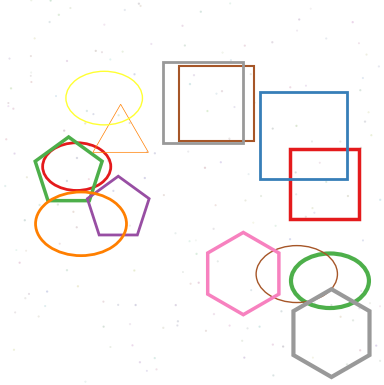[{"shape": "oval", "thickness": 2, "radius": 0.44, "center": [0.199, 0.567]}, {"shape": "square", "thickness": 2.5, "radius": 0.45, "center": [0.843, 0.523]}, {"shape": "square", "thickness": 2, "radius": 0.56, "center": [0.788, 0.649]}, {"shape": "pentagon", "thickness": 2.5, "radius": 0.46, "center": [0.178, 0.553]}, {"shape": "oval", "thickness": 3, "radius": 0.51, "center": [0.857, 0.271]}, {"shape": "pentagon", "thickness": 2, "radius": 0.42, "center": [0.307, 0.458]}, {"shape": "triangle", "thickness": 0.5, "radius": 0.42, "center": [0.313, 0.646]}, {"shape": "oval", "thickness": 2, "radius": 0.59, "center": [0.21, 0.419]}, {"shape": "oval", "thickness": 1, "radius": 0.5, "center": [0.271, 0.745]}, {"shape": "oval", "thickness": 1, "radius": 0.53, "center": [0.771, 0.288]}, {"shape": "square", "thickness": 1.5, "radius": 0.49, "center": [0.562, 0.731]}, {"shape": "hexagon", "thickness": 2.5, "radius": 0.53, "center": [0.632, 0.289]}, {"shape": "hexagon", "thickness": 3, "radius": 0.57, "center": [0.861, 0.135]}, {"shape": "square", "thickness": 2, "radius": 0.52, "center": [0.527, 0.734]}]